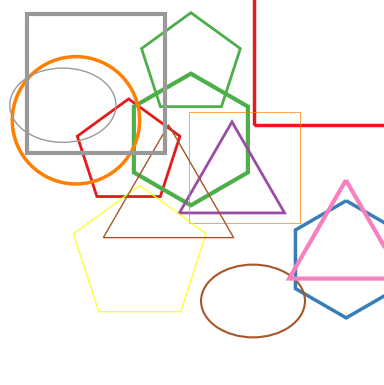[{"shape": "square", "thickness": 2.5, "radius": 0.89, "center": [0.839, 0.853]}, {"shape": "pentagon", "thickness": 2, "radius": 0.7, "center": [0.334, 0.603]}, {"shape": "hexagon", "thickness": 2.5, "radius": 0.76, "center": [0.899, 0.326]}, {"shape": "pentagon", "thickness": 2, "radius": 0.67, "center": [0.496, 0.832]}, {"shape": "hexagon", "thickness": 3, "radius": 0.86, "center": [0.496, 0.638]}, {"shape": "triangle", "thickness": 2, "radius": 0.79, "center": [0.603, 0.526]}, {"shape": "circle", "thickness": 2.5, "radius": 0.83, "center": [0.197, 0.688]}, {"shape": "square", "thickness": 0.5, "radius": 0.72, "center": [0.634, 0.565]}, {"shape": "pentagon", "thickness": 1, "radius": 0.91, "center": [0.363, 0.337]}, {"shape": "oval", "thickness": 1.5, "radius": 0.67, "center": [0.657, 0.218]}, {"shape": "triangle", "thickness": 1, "radius": 0.98, "center": [0.438, 0.481]}, {"shape": "triangle", "thickness": 3, "radius": 0.85, "center": [0.899, 0.362]}, {"shape": "square", "thickness": 3, "radius": 0.9, "center": [0.249, 0.782]}, {"shape": "oval", "thickness": 1, "radius": 0.69, "center": [0.163, 0.727]}]